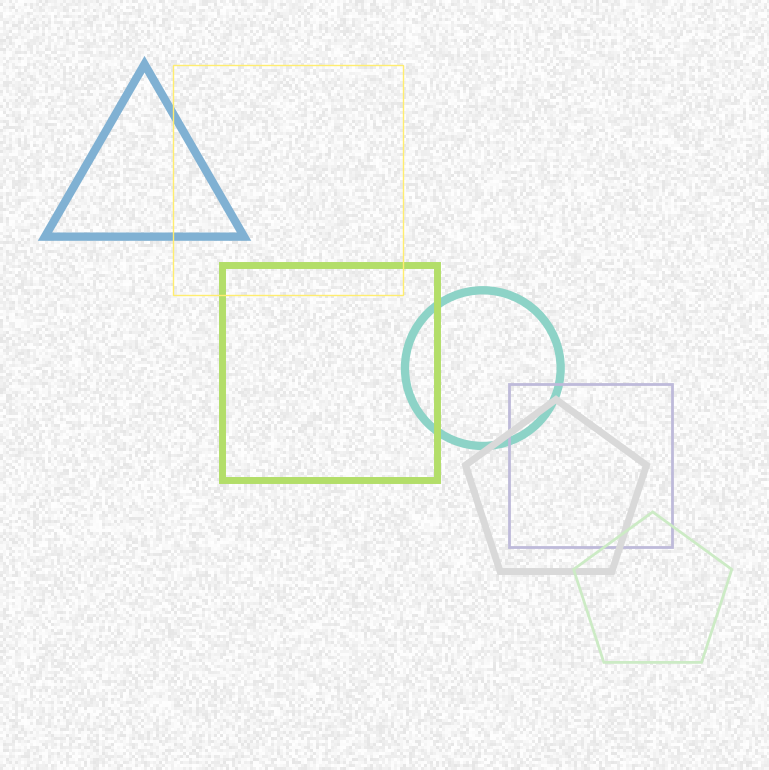[{"shape": "circle", "thickness": 3, "radius": 0.51, "center": [0.627, 0.522]}, {"shape": "square", "thickness": 1, "radius": 0.53, "center": [0.767, 0.395]}, {"shape": "triangle", "thickness": 3, "radius": 0.75, "center": [0.188, 0.767]}, {"shape": "square", "thickness": 2.5, "radius": 0.7, "center": [0.427, 0.516]}, {"shape": "pentagon", "thickness": 2.5, "radius": 0.62, "center": [0.722, 0.358]}, {"shape": "pentagon", "thickness": 1, "radius": 0.54, "center": [0.848, 0.227]}, {"shape": "square", "thickness": 0.5, "radius": 0.75, "center": [0.374, 0.766]}]